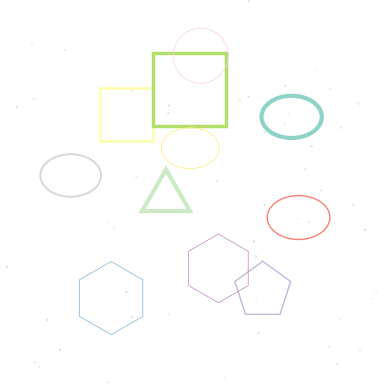[{"shape": "oval", "thickness": 3, "radius": 0.39, "center": [0.758, 0.696]}, {"shape": "square", "thickness": 2, "radius": 0.34, "center": [0.328, 0.703]}, {"shape": "pentagon", "thickness": 1, "radius": 0.38, "center": [0.682, 0.245]}, {"shape": "oval", "thickness": 1, "radius": 0.41, "center": [0.775, 0.435]}, {"shape": "hexagon", "thickness": 0.5, "radius": 0.48, "center": [0.289, 0.226]}, {"shape": "square", "thickness": 2.5, "radius": 0.47, "center": [0.492, 0.768]}, {"shape": "circle", "thickness": 0.5, "radius": 0.36, "center": [0.521, 0.855]}, {"shape": "oval", "thickness": 1.5, "radius": 0.39, "center": [0.184, 0.544]}, {"shape": "hexagon", "thickness": 0.5, "radius": 0.45, "center": [0.567, 0.303]}, {"shape": "triangle", "thickness": 3, "radius": 0.36, "center": [0.431, 0.488]}, {"shape": "oval", "thickness": 0.5, "radius": 0.38, "center": [0.494, 0.615]}]